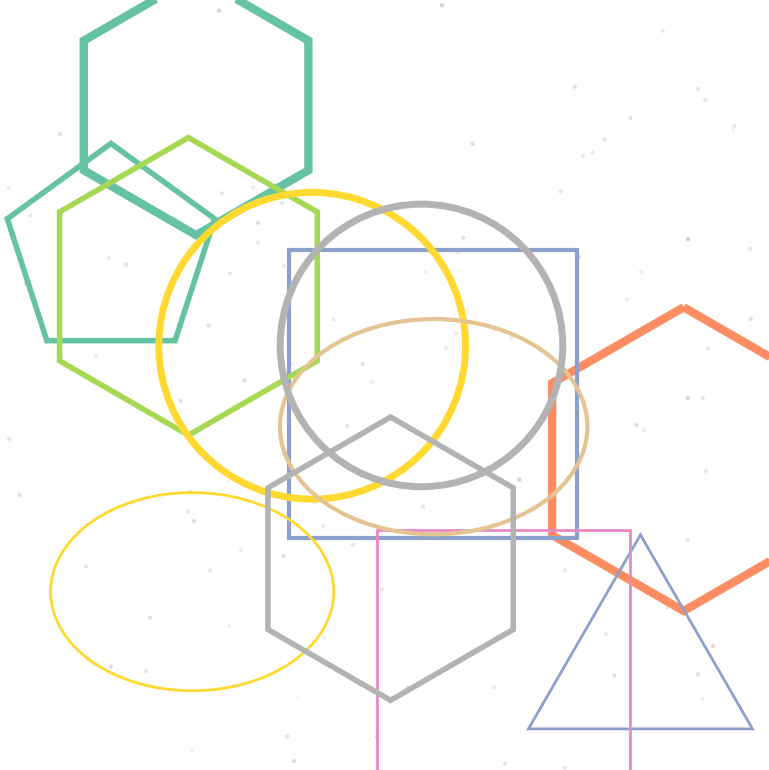[{"shape": "pentagon", "thickness": 2, "radius": 0.71, "center": [0.144, 0.672]}, {"shape": "hexagon", "thickness": 3, "radius": 0.84, "center": [0.255, 0.863]}, {"shape": "hexagon", "thickness": 3, "radius": 0.99, "center": [0.888, 0.404]}, {"shape": "triangle", "thickness": 1, "radius": 0.84, "center": [0.832, 0.137]}, {"shape": "square", "thickness": 1.5, "radius": 0.93, "center": [0.562, 0.488]}, {"shape": "square", "thickness": 1, "radius": 0.82, "center": [0.654, 0.147]}, {"shape": "hexagon", "thickness": 2, "radius": 0.97, "center": [0.245, 0.628]}, {"shape": "oval", "thickness": 1, "radius": 0.92, "center": [0.25, 0.232]}, {"shape": "circle", "thickness": 2.5, "radius": 1.0, "center": [0.405, 0.551]}, {"shape": "oval", "thickness": 1.5, "radius": 1.0, "center": [0.563, 0.446]}, {"shape": "hexagon", "thickness": 2, "radius": 0.92, "center": [0.507, 0.274]}, {"shape": "circle", "thickness": 2.5, "radius": 0.92, "center": [0.547, 0.551]}]